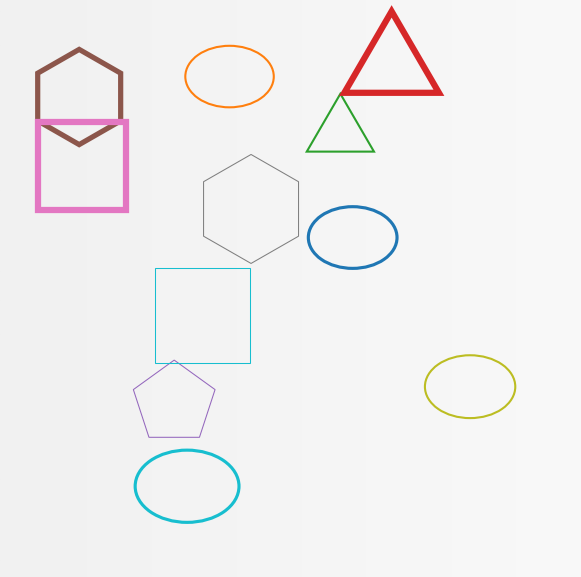[{"shape": "oval", "thickness": 1.5, "radius": 0.38, "center": [0.607, 0.588]}, {"shape": "oval", "thickness": 1, "radius": 0.38, "center": [0.395, 0.867]}, {"shape": "triangle", "thickness": 1, "radius": 0.33, "center": [0.586, 0.77]}, {"shape": "triangle", "thickness": 3, "radius": 0.47, "center": [0.674, 0.885]}, {"shape": "pentagon", "thickness": 0.5, "radius": 0.37, "center": [0.3, 0.302]}, {"shape": "hexagon", "thickness": 2.5, "radius": 0.41, "center": [0.136, 0.831]}, {"shape": "square", "thickness": 3, "radius": 0.38, "center": [0.141, 0.711]}, {"shape": "hexagon", "thickness": 0.5, "radius": 0.47, "center": [0.432, 0.637]}, {"shape": "oval", "thickness": 1, "radius": 0.39, "center": [0.809, 0.33]}, {"shape": "oval", "thickness": 1.5, "radius": 0.45, "center": [0.322, 0.157]}, {"shape": "square", "thickness": 0.5, "radius": 0.41, "center": [0.349, 0.453]}]